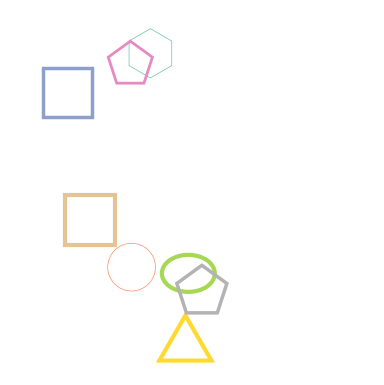[{"shape": "hexagon", "thickness": 0.5, "radius": 0.32, "center": [0.391, 0.862]}, {"shape": "circle", "thickness": 0.5, "radius": 0.31, "center": [0.342, 0.306]}, {"shape": "square", "thickness": 2.5, "radius": 0.32, "center": [0.175, 0.76]}, {"shape": "pentagon", "thickness": 2, "radius": 0.3, "center": [0.339, 0.833]}, {"shape": "oval", "thickness": 3, "radius": 0.34, "center": [0.489, 0.29]}, {"shape": "triangle", "thickness": 3, "radius": 0.39, "center": [0.482, 0.103]}, {"shape": "square", "thickness": 3, "radius": 0.32, "center": [0.233, 0.428]}, {"shape": "pentagon", "thickness": 2.5, "radius": 0.34, "center": [0.524, 0.243]}]